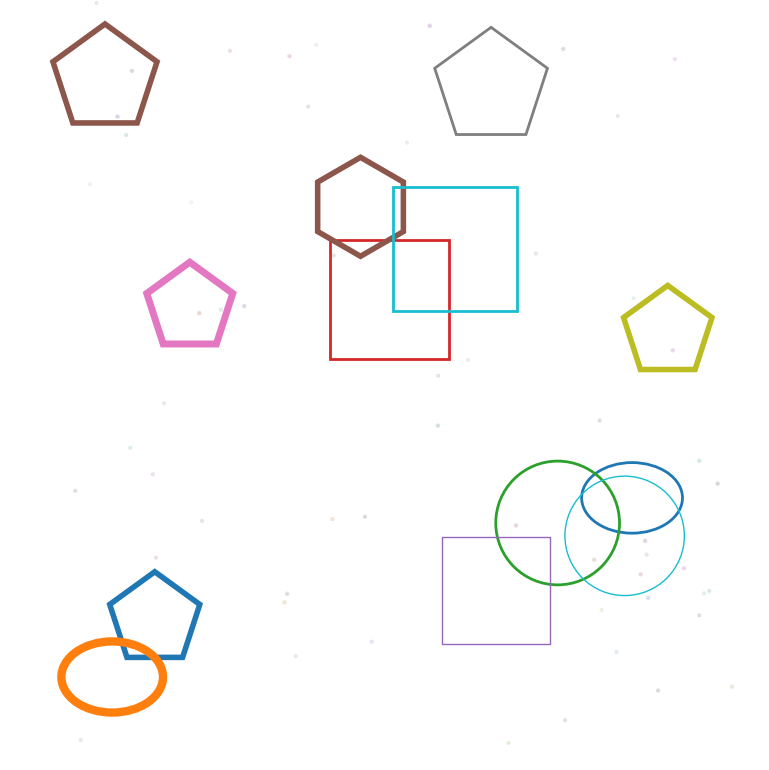[{"shape": "oval", "thickness": 1, "radius": 0.33, "center": [0.821, 0.353]}, {"shape": "pentagon", "thickness": 2, "radius": 0.31, "center": [0.201, 0.196]}, {"shape": "oval", "thickness": 3, "radius": 0.33, "center": [0.146, 0.121]}, {"shape": "circle", "thickness": 1, "radius": 0.4, "center": [0.724, 0.321]}, {"shape": "square", "thickness": 1, "radius": 0.39, "center": [0.506, 0.612]}, {"shape": "square", "thickness": 0.5, "radius": 0.35, "center": [0.644, 0.233]}, {"shape": "pentagon", "thickness": 2, "radius": 0.36, "center": [0.136, 0.898]}, {"shape": "hexagon", "thickness": 2, "radius": 0.32, "center": [0.468, 0.731]}, {"shape": "pentagon", "thickness": 2.5, "radius": 0.29, "center": [0.246, 0.601]}, {"shape": "pentagon", "thickness": 1, "radius": 0.38, "center": [0.638, 0.888]}, {"shape": "pentagon", "thickness": 2, "radius": 0.3, "center": [0.867, 0.569]}, {"shape": "circle", "thickness": 0.5, "radius": 0.39, "center": [0.811, 0.304]}, {"shape": "square", "thickness": 1, "radius": 0.4, "center": [0.591, 0.677]}]